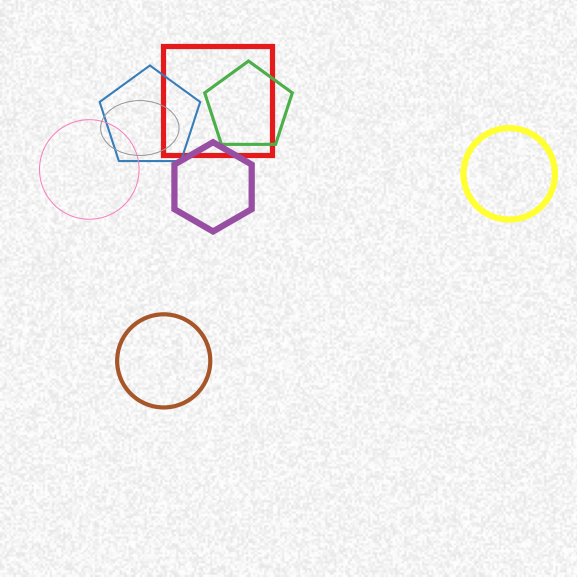[{"shape": "square", "thickness": 2.5, "radius": 0.47, "center": [0.377, 0.825]}, {"shape": "pentagon", "thickness": 1, "radius": 0.46, "center": [0.26, 0.794]}, {"shape": "pentagon", "thickness": 1.5, "radius": 0.4, "center": [0.43, 0.814]}, {"shape": "hexagon", "thickness": 3, "radius": 0.39, "center": [0.369, 0.676]}, {"shape": "circle", "thickness": 3, "radius": 0.4, "center": [0.882, 0.698]}, {"shape": "circle", "thickness": 2, "radius": 0.4, "center": [0.283, 0.374]}, {"shape": "circle", "thickness": 0.5, "radius": 0.43, "center": [0.155, 0.706]}, {"shape": "oval", "thickness": 0.5, "radius": 0.34, "center": [0.242, 0.777]}]